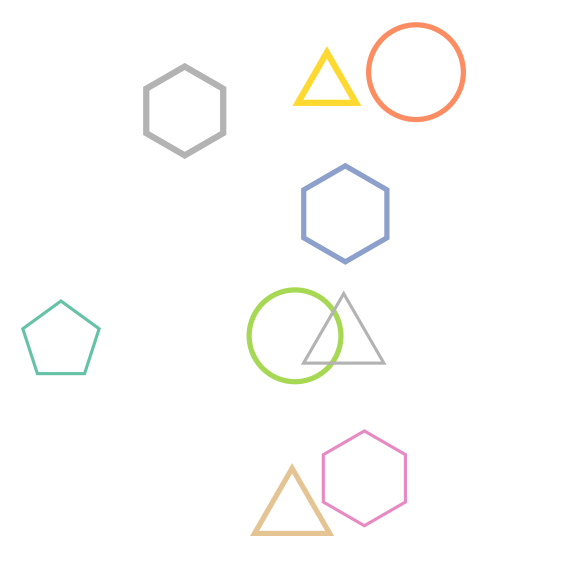[{"shape": "pentagon", "thickness": 1.5, "radius": 0.35, "center": [0.106, 0.408]}, {"shape": "circle", "thickness": 2.5, "radius": 0.41, "center": [0.72, 0.874]}, {"shape": "hexagon", "thickness": 2.5, "radius": 0.42, "center": [0.598, 0.629]}, {"shape": "hexagon", "thickness": 1.5, "radius": 0.41, "center": [0.631, 0.171]}, {"shape": "circle", "thickness": 2.5, "radius": 0.4, "center": [0.511, 0.418]}, {"shape": "triangle", "thickness": 3, "radius": 0.29, "center": [0.566, 0.85]}, {"shape": "triangle", "thickness": 2.5, "radius": 0.38, "center": [0.506, 0.113]}, {"shape": "hexagon", "thickness": 3, "radius": 0.38, "center": [0.32, 0.807]}, {"shape": "triangle", "thickness": 1.5, "radius": 0.4, "center": [0.595, 0.41]}]